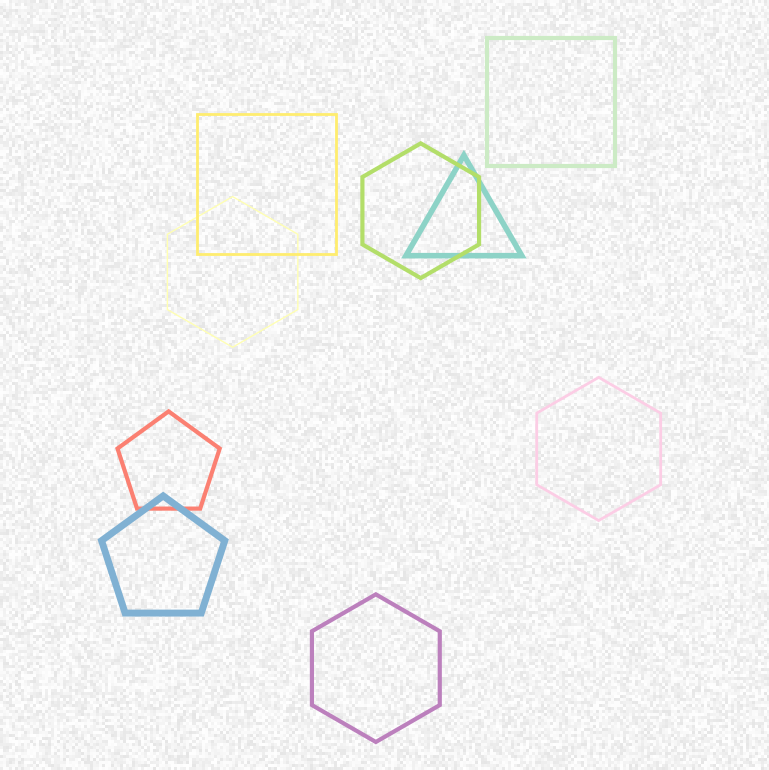[{"shape": "triangle", "thickness": 2, "radius": 0.43, "center": [0.602, 0.711]}, {"shape": "hexagon", "thickness": 0.5, "radius": 0.49, "center": [0.302, 0.647]}, {"shape": "pentagon", "thickness": 1.5, "radius": 0.35, "center": [0.219, 0.396]}, {"shape": "pentagon", "thickness": 2.5, "radius": 0.42, "center": [0.212, 0.272]}, {"shape": "hexagon", "thickness": 1.5, "radius": 0.44, "center": [0.546, 0.726]}, {"shape": "hexagon", "thickness": 1, "radius": 0.46, "center": [0.778, 0.417]}, {"shape": "hexagon", "thickness": 1.5, "radius": 0.48, "center": [0.488, 0.132]}, {"shape": "square", "thickness": 1.5, "radius": 0.42, "center": [0.715, 0.868]}, {"shape": "square", "thickness": 1, "radius": 0.45, "center": [0.346, 0.761]}]